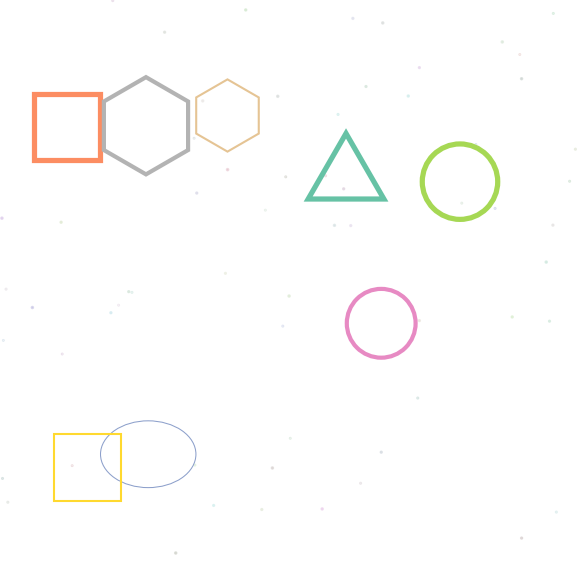[{"shape": "triangle", "thickness": 2.5, "radius": 0.38, "center": [0.599, 0.692]}, {"shape": "square", "thickness": 2.5, "radius": 0.29, "center": [0.116, 0.78]}, {"shape": "oval", "thickness": 0.5, "radius": 0.41, "center": [0.257, 0.213]}, {"shape": "circle", "thickness": 2, "radius": 0.3, "center": [0.66, 0.439]}, {"shape": "circle", "thickness": 2.5, "radius": 0.33, "center": [0.797, 0.685]}, {"shape": "square", "thickness": 1, "radius": 0.29, "center": [0.152, 0.19]}, {"shape": "hexagon", "thickness": 1, "radius": 0.31, "center": [0.394, 0.799]}, {"shape": "hexagon", "thickness": 2, "radius": 0.42, "center": [0.253, 0.781]}]